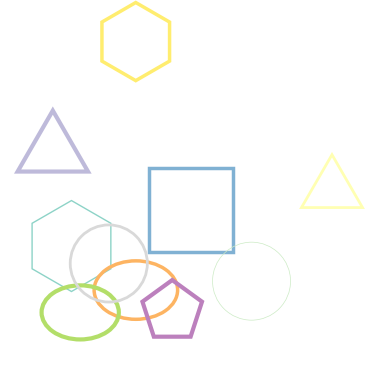[{"shape": "hexagon", "thickness": 1, "radius": 0.59, "center": [0.186, 0.361]}, {"shape": "triangle", "thickness": 2, "radius": 0.46, "center": [0.862, 0.507]}, {"shape": "triangle", "thickness": 3, "radius": 0.53, "center": [0.137, 0.607]}, {"shape": "square", "thickness": 2.5, "radius": 0.55, "center": [0.497, 0.455]}, {"shape": "oval", "thickness": 2.5, "radius": 0.54, "center": [0.353, 0.247]}, {"shape": "oval", "thickness": 3, "radius": 0.5, "center": [0.208, 0.189]}, {"shape": "circle", "thickness": 2, "radius": 0.5, "center": [0.283, 0.316]}, {"shape": "pentagon", "thickness": 3, "radius": 0.41, "center": [0.447, 0.191]}, {"shape": "circle", "thickness": 0.5, "radius": 0.51, "center": [0.653, 0.27]}, {"shape": "hexagon", "thickness": 2.5, "radius": 0.51, "center": [0.353, 0.892]}]